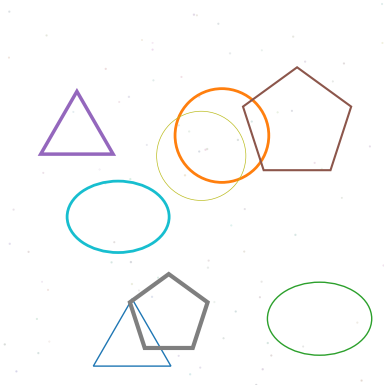[{"shape": "triangle", "thickness": 1, "radius": 0.58, "center": [0.343, 0.107]}, {"shape": "circle", "thickness": 2, "radius": 0.61, "center": [0.576, 0.648]}, {"shape": "oval", "thickness": 1, "radius": 0.68, "center": [0.83, 0.172]}, {"shape": "triangle", "thickness": 2.5, "radius": 0.54, "center": [0.2, 0.654]}, {"shape": "pentagon", "thickness": 1.5, "radius": 0.74, "center": [0.772, 0.677]}, {"shape": "pentagon", "thickness": 3, "radius": 0.53, "center": [0.438, 0.182]}, {"shape": "circle", "thickness": 0.5, "radius": 0.58, "center": [0.523, 0.595]}, {"shape": "oval", "thickness": 2, "radius": 0.66, "center": [0.307, 0.437]}]